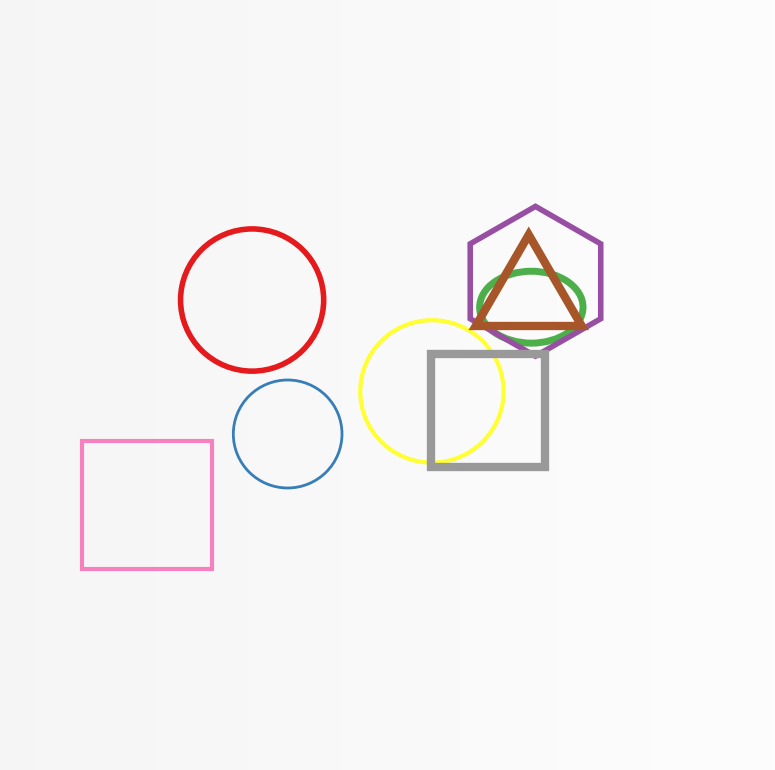[{"shape": "circle", "thickness": 2, "radius": 0.46, "center": [0.325, 0.61]}, {"shape": "circle", "thickness": 1, "radius": 0.35, "center": [0.371, 0.436]}, {"shape": "oval", "thickness": 2.5, "radius": 0.33, "center": [0.686, 0.601]}, {"shape": "hexagon", "thickness": 2, "radius": 0.49, "center": [0.691, 0.635]}, {"shape": "circle", "thickness": 1.5, "radius": 0.46, "center": [0.557, 0.492]}, {"shape": "triangle", "thickness": 3, "radius": 0.39, "center": [0.682, 0.616]}, {"shape": "square", "thickness": 1.5, "radius": 0.42, "center": [0.19, 0.344]}, {"shape": "square", "thickness": 3, "radius": 0.37, "center": [0.63, 0.467]}]